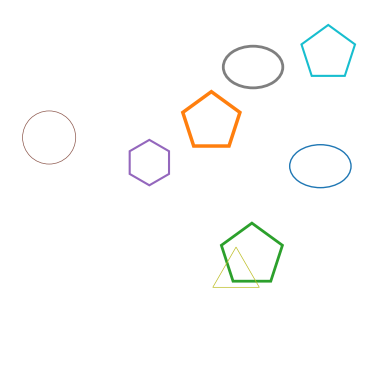[{"shape": "oval", "thickness": 1, "radius": 0.4, "center": [0.832, 0.568]}, {"shape": "pentagon", "thickness": 2.5, "radius": 0.39, "center": [0.549, 0.684]}, {"shape": "pentagon", "thickness": 2, "radius": 0.42, "center": [0.654, 0.337]}, {"shape": "hexagon", "thickness": 1.5, "radius": 0.29, "center": [0.388, 0.578]}, {"shape": "circle", "thickness": 0.5, "radius": 0.35, "center": [0.128, 0.643]}, {"shape": "oval", "thickness": 2, "radius": 0.39, "center": [0.657, 0.826]}, {"shape": "triangle", "thickness": 0.5, "radius": 0.35, "center": [0.613, 0.289]}, {"shape": "pentagon", "thickness": 1.5, "radius": 0.37, "center": [0.853, 0.862]}]